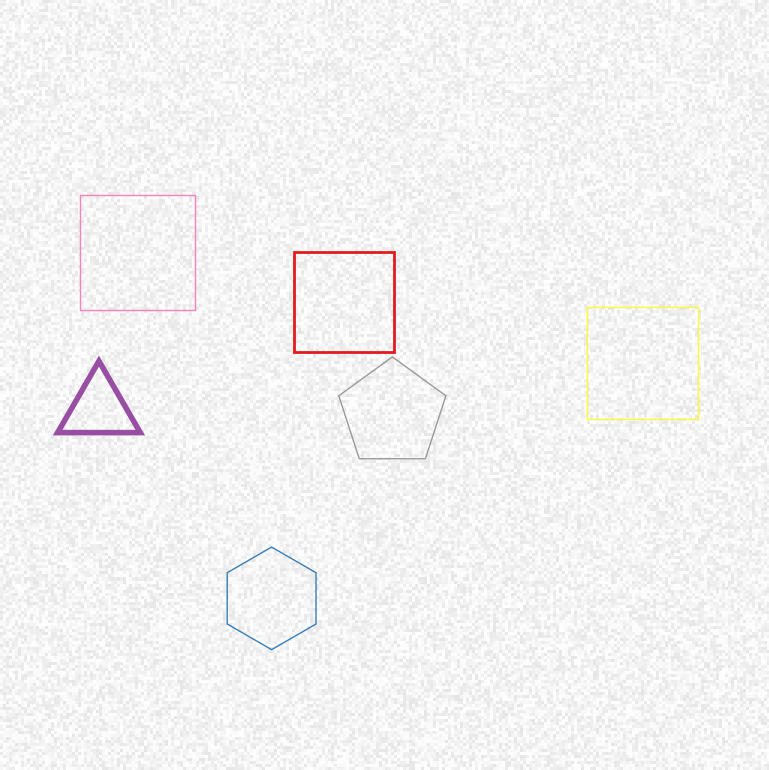[{"shape": "square", "thickness": 1, "radius": 0.33, "center": [0.447, 0.608]}, {"shape": "hexagon", "thickness": 0.5, "radius": 0.33, "center": [0.353, 0.223]}, {"shape": "triangle", "thickness": 2, "radius": 0.31, "center": [0.129, 0.469]}, {"shape": "square", "thickness": 0.5, "radius": 0.36, "center": [0.834, 0.528]}, {"shape": "square", "thickness": 0.5, "radius": 0.37, "center": [0.178, 0.672]}, {"shape": "pentagon", "thickness": 0.5, "radius": 0.37, "center": [0.51, 0.463]}]